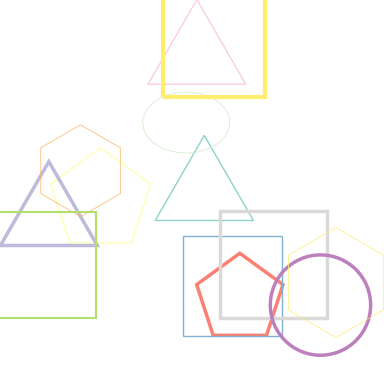[{"shape": "triangle", "thickness": 1, "radius": 0.74, "center": [0.531, 0.501]}, {"shape": "pentagon", "thickness": 1, "radius": 0.68, "center": [0.261, 0.48]}, {"shape": "triangle", "thickness": 2.5, "radius": 0.73, "center": [0.127, 0.435]}, {"shape": "pentagon", "thickness": 2.5, "radius": 0.59, "center": [0.623, 0.224]}, {"shape": "square", "thickness": 1, "radius": 0.65, "center": [0.604, 0.257]}, {"shape": "hexagon", "thickness": 0.5, "radius": 0.6, "center": [0.209, 0.557]}, {"shape": "square", "thickness": 1.5, "radius": 0.69, "center": [0.113, 0.311]}, {"shape": "triangle", "thickness": 1, "radius": 0.73, "center": [0.511, 0.854]}, {"shape": "square", "thickness": 2.5, "radius": 0.69, "center": [0.71, 0.312]}, {"shape": "circle", "thickness": 2.5, "radius": 0.65, "center": [0.832, 0.208]}, {"shape": "oval", "thickness": 0.5, "radius": 0.56, "center": [0.484, 0.682]}, {"shape": "square", "thickness": 3, "radius": 0.67, "center": [0.556, 0.881]}, {"shape": "hexagon", "thickness": 0.5, "radius": 0.71, "center": [0.872, 0.266]}]